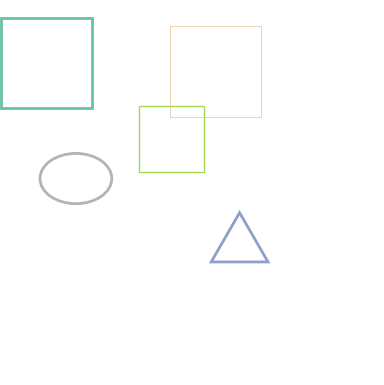[{"shape": "square", "thickness": 2, "radius": 0.59, "center": [0.121, 0.836]}, {"shape": "triangle", "thickness": 2, "radius": 0.43, "center": [0.622, 0.362]}, {"shape": "square", "thickness": 1, "radius": 0.42, "center": [0.446, 0.639]}, {"shape": "square", "thickness": 0.5, "radius": 0.59, "center": [0.559, 0.814]}, {"shape": "oval", "thickness": 2, "radius": 0.47, "center": [0.197, 0.536]}]